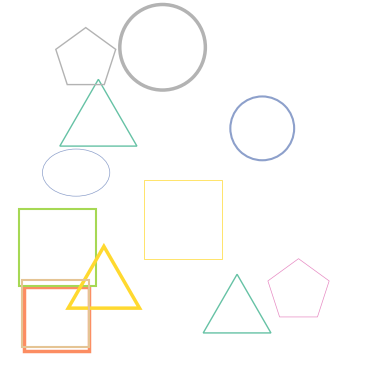[{"shape": "triangle", "thickness": 1, "radius": 0.58, "center": [0.256, 0.678]}, {"shape": "triangle", "thickness": 1, "radius": 0.51, "center": [0.616, 0.186]}, {"shape": "square", "thickness": 2.5, "radius": 0.42, "center": [0.147, 0.171]}, {"shape": "circle", "thickness": 1.5, "radius": 0.41, "center": [0.681, 0.667]}, {"shape": "oval", "thickness": 0.5, "radius": 0.44, "center": [0.198, 0.552]}, {"shape": "pentagon", "thickness": 0.5, "radius": 0.42, "center": [0.775, 0.244]}, {"shape": "square", "thickness": 1.5, "radius": 0.5, "center": [0.149, 0.356]}, {"shape": "square", "thickness": 0.5, "radius": 0.51, "center": [0.475, 0.43]}, {"shape": "triangle", "thickness": 2.5, "radius": 0.53, "center": [0.27, 0.253]}, {"shape": "square", "thickness": 1.5, "radius": 0.44, "center": [0.143, 0.185]}, {"shape": "pentagon", "thickness": 1, "radius": 0.41, "center": [0.223, 0.847]}, {"shape": "circle", "thickness": 2.5, "radius": 0.56, "center": [0.422, 0.877]}]